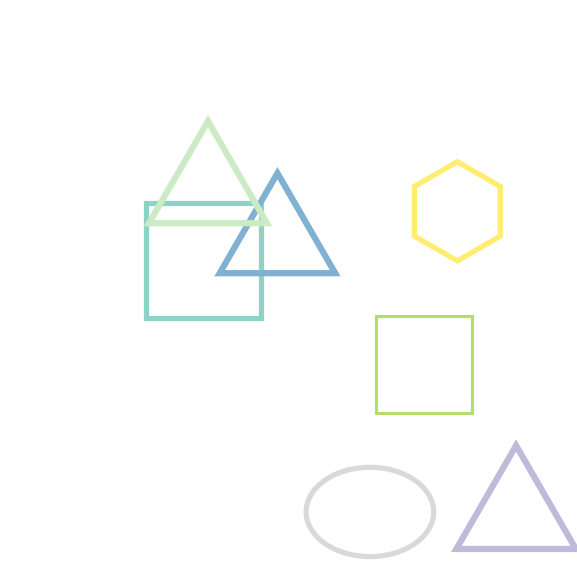[{"shape": "square", "thickness": 2.5, "radius": 0.5, "center": [0.353, 0.548]}, {"shape": "triangle", "thickness": 3, "radius": 0.6, "center": [0.894, 0.108]}, {"shape": "triangle", "thickness": 3, "radius": 0.58, "center": [0.48, 0.584]}, {"shape": "square", "thickness": 1.5, "radius": 0.42, "center": [0.734, 0.368]}, {"shape": "oval", "thickness": 2.5, "radius": 0.55, "center": [0.641, 0.113]}, {"shape": "triangle", "thickness": 3, "radius": 0.59, "center": [0.36, 0.672]}, {"shape": "hexagon", "thickness": 2.5, "radius": 0.43, "center": [0.792, 0.633]}]